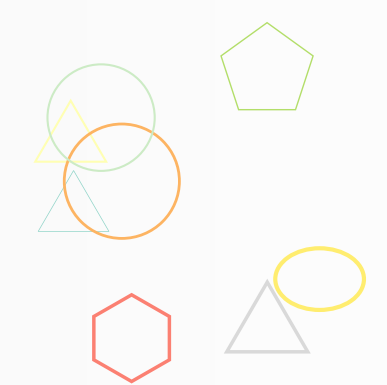[{"shape": "triangle", "thickness": 0.5, "radius": 0.53, "center": [0.19, 0.452]}, {"shape": "triangle", "thickness": 1.5, "radius": 0.53, "center": [0.182, 0.633]}, {"shape": "hexagon", "thickness": 2.5, "radius": 0.56, "center": [0.34, 0.122]}, {"shape": "circle", "thickness": 2, "radius": 0.74, "center": [0.314, 0.529]}, {"shape": "pentagon", "thickness": 1, "radius": 0.62, "center": [0.689, 0.816]}, {"shape": "triangle", "thickness": 2.5, "radius": 0.6, "center": [0.69, 0.147]}, {"shape": "circle", "thickness": 1.5, "radius": 0.69, "center": [0.261, 0.694]}, {"shape": "oval", "thickness": 3, "radius": 0.57, "center": [0.825, 0.275]}]